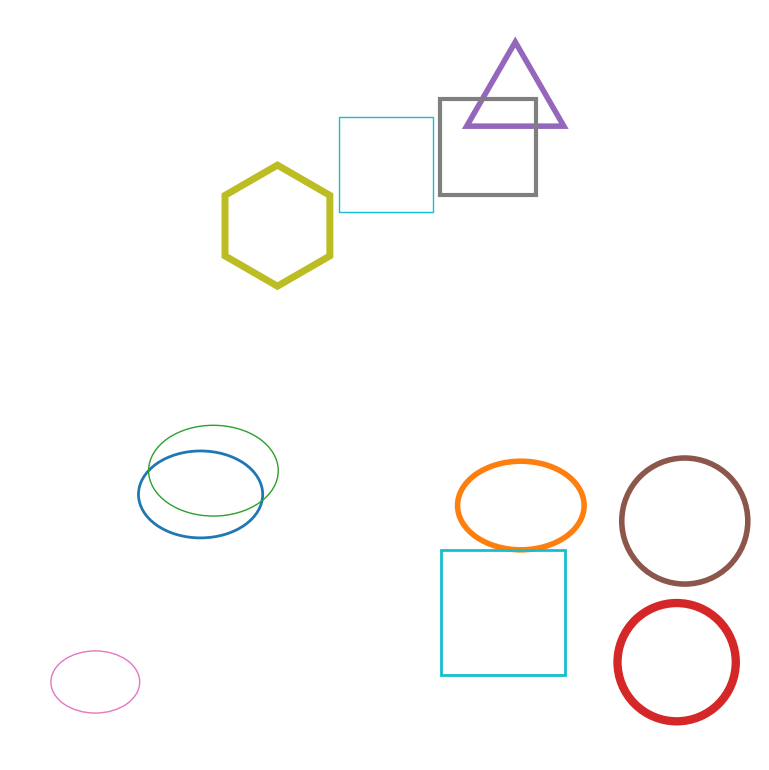[{"shape": "oval", "thickness": 1, "radius": 0.4, "center": [0.26, 0.358]}, {"shape": "oval", "thickness": 2, "radius": 0.41, "center": [0.676, 0.343]}, {"shape": "oval", "thickness": 0.5, "radius": 0.42, "center": [0.277, 0.389]}, {"shape": "circle", "thickness": 3, "radius": 0.38, "center": [0.879, 0.14]}, {"shape": "triangle", "thickness": 2, "radius": 0.36, "center": [0.669, 0.873]}, {"shape": "circle", "thickness": 2, "radius": 0.41, "center": [0.889, 0.323]}, {"shape": "oval", "thickness": 0.5, "radius": 0.29, "center": [0.124, 0.114]}, {"shape": "square", "thickness": 1.5, "radius": 0.31, "center": [0.634, 0.81]}, {"shape": "hexagon", "thickness": 2.5, "radius": 0.39, "center": [0.36, 0.707]}, {"shape": "square", "thickness": 1, "radius": 0.4, "center": [0.654, 0.205]}, {"shape": "square", "thickness": 0.5, "radius": 0.31, "center": [0.501, 0.786]}]